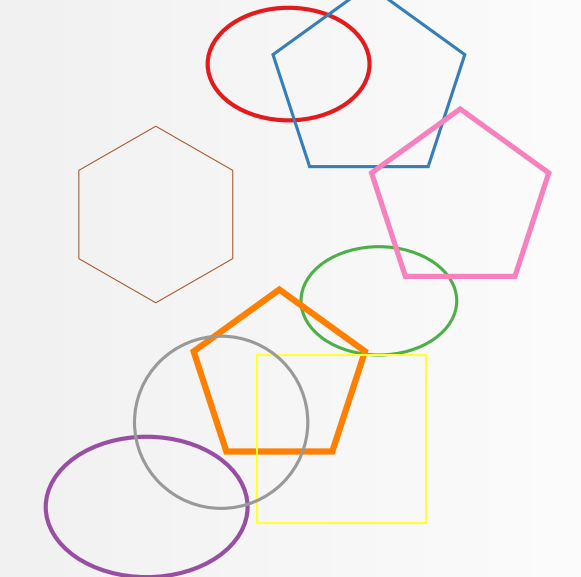[{"shape": "oval", "thickness": 2, "radius": 0.7, "center": [0.497, 0.888]}, {"shape": "pentagon", "thickness": 1.5, "radius": 0.87, "center": [0.635, 0.851]}, {"shape": "oval", "thickness": 1.5, "radius": 0.67, "center": [0.652, 0.478]}, {"shape": "oval", "thickness": 2, "radius": 0.87, "center": [0.252, 0.121]}, {"shape": "pentagon", "thickness": 3, "radius": 0.78, "center": [0.481, 0.343]}, {"shape": "square", "thickness": 1, "radius": 0.73, "center": [0.587, 0.24]}, {"shape": "hexagon", "thickness": 0.5, "radius": 0.76, "center": [0.268, 0.628]}, {"shape": "pentagon", "thickness": 2.5, "radius": 0.8, "center": [0.792, 0.65]}, {"shape": "circle", "thickness": 1.5, "radius": 0.75, "center": [0.38, 0.268]}]